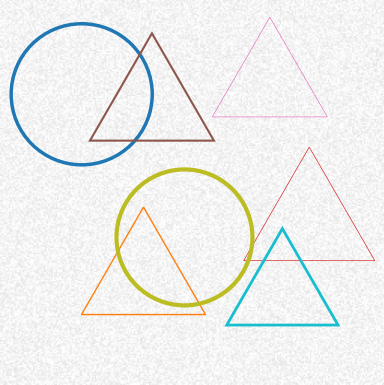[{"shape": "circle", "thickness": 2.5, "radius": 0.92, "center": [0.212, 0.755]}, {"shape": "triangle", "thickness": 1, "radius": 0.93, "center": [0.373, 0.276]}, {"shape": "triangle", "thickness": 0.5, "radius": 0.98, "center": [0.803, 0.421]}, {"shape": "triangle", "thickness": 1.5, "radius": 0.93, "center": [0.395, 0.728]}, {"shape": "triangle", "thickness": 0.5, "radius": 0.86, "center": [0.701, 0.783]}, {"shape": "circle", "thickness": 3, "radius": 0.88, "center": [0.479, 0.383]}, {"shape": "triangle", "thickness": 2, "radius": 0.83, "center": [0.733, 0.239]}]